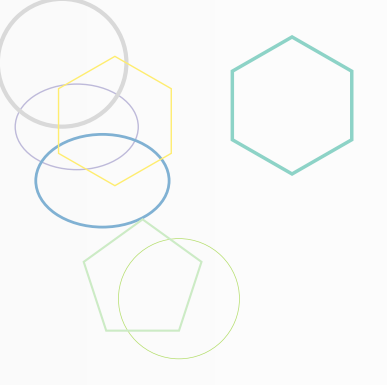[{"shape": "hexagon", "thickness": 2.5, "radius": 0.89, "center": [0.754, 0.726]}, {"shape": "oval", "thickness": 1, "radius": 0.79, "center": [0.198, 0.67]}, {"shape": "oval", "thickness": 2, "radius": 0.86, "center": [0.264, 0.531]}, {"shape": "circle", "thickness": 0.5, "radius": 0.78, "center": [0.462, 0.224]}, {"shape": "circle", "thickness": 3, "radius": 0.83, "center": [0.16, 0.837]}, {"shape": "pentagon", "thickness": 1.5, "radius": 0.8, "center": [0.368, 0.27]}, {"shape": "hexagon", "thickness": 1, "radius": 0.84, "center": [0.297, 0.686]}]